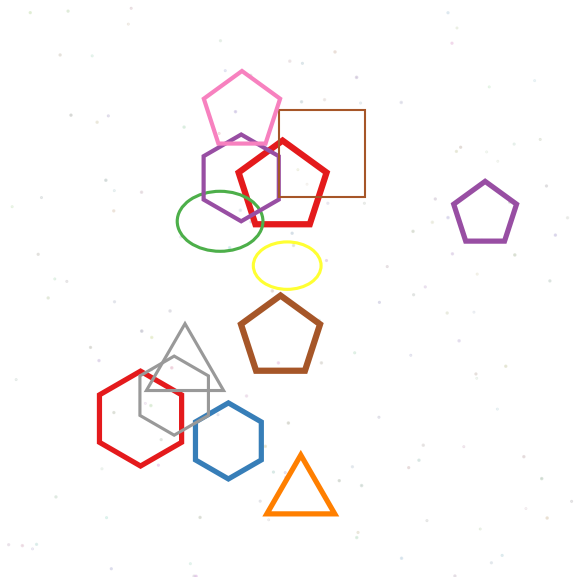[{"shape": "hexagon", "thickness": 2.5, "radius": 0.41, "center": [0.243, 0.274]}, {"shape": "pentagon", "thickness": 3, "radius": 0.4, "center": [0.489, 0.676]}, {"shape": "hexagon", "thickness": 2.5, "radius": 0.33, "center": [0.395, 0.236]}, {"shape": "oval", "thickness": 1.5, "radius": 0.37, "center": [0.381, 0.616]}, {"shape": "pentagon", "thickness": 2.5, "radius": 0.29, "center": [0.84, 0.628]}, {"shape": "hexagon", "thickness": 2, "radius": 0.38, "center": [0.418, 0.691]}, {"shape": "triangle", "thickness": 2.5, "radius": 0.34, "center": [0.521, 0.143]}, {"shape": "oval", "thickness": 1.5, "radius": 0.29, "center": [0.497, 0.539]}, {"shape": "square", "thickness": 1, "radius": 0.37, "center": [0.557, 0.733]}, {"shape": "pentagon", "thickness": 3, "radius": 0.36, "center": [0.486, 0.415]}, {"shape": "pentagon", "thickness": 2, "radius": 0.35, "center": [0.419, 0.807]}, {"shape": "hexagon", "thickness": 1.5, "radius": 0.34, "center": [0.302, 0.314]}, {"shape": "triangle", "thickness": 1.5, "radius": 0.39, "center": [0.32, 0.361]}]